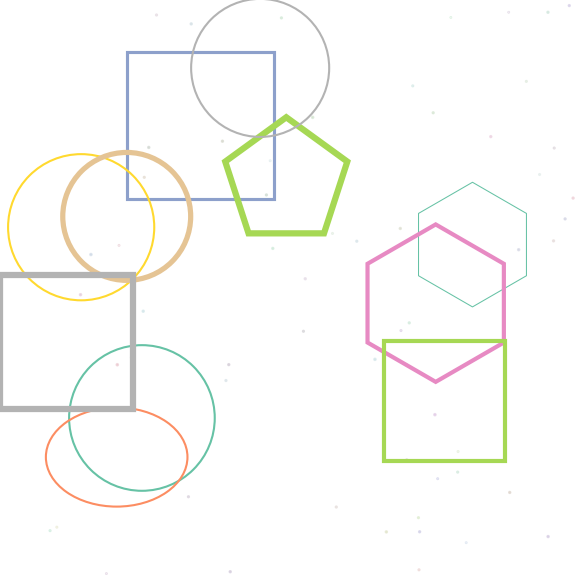[{"shape": "circle", "thickness": 1, "radius": 0.63, "center": [0.246, 0.275]}, {"shape": "hexagon", "thickness": 0.5, "radius": 0.54, "center": [0.818, 0.576]}, {"shape": "oval", "thickness": 1, "radius": 0.61, "center": [0.202, 0.208]}, {"shape": "square", "thickness": 1.5, "radius": 0.64, "center": [0.348, 0.782]}, {"shape": "hexagon", "thickness": 2, "radius": 0.68, "center": [0.754, 0.474]}, {"shape": "square", "thickness": 2, "radius": 0.52, "center": [0.769, 0.304]}, {"shape": "pentagon", "thickness": 3, "radius": 0.56, "center": [0.496, 0.685]}, {"shape": "circle", "thickness": 1, "radius": 0.63, "center": [0.141, 0.606]}, {"shape": "circle", "thickness": 2.5, "radius": 0.55, "center": [0.219, 0.624]}, {"shape": "square", "thickness": 3, "radius": 0.58, "center": [0.115, 0.407]}, {"shape": "circle", "thickness": 1, "radius": 0.6, "center": [0.45, 0.882]}]